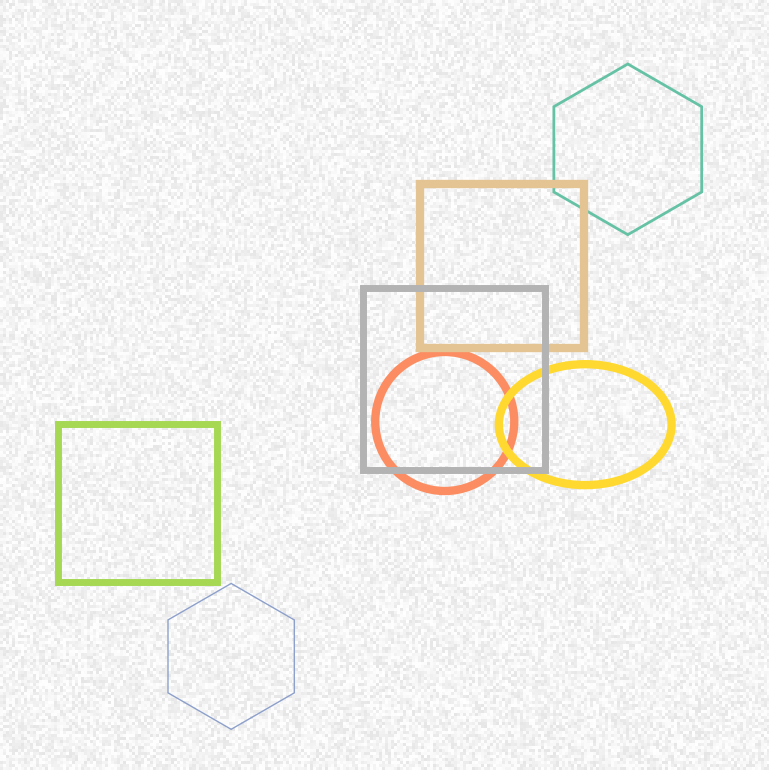[{"shape": "hexagon", "thickness": 1, "radius": 0.55, "center": [0.815, 0.806]}, {"shape": "circle", "thickness": 3, "radius": 0.45, "center": [0.578, 0.453]}, {"shape": "hexagon", "thickness": 0.5, "radius": 0.47, "center": [0.3, 0.148]}, {"shape": "square", "thickness": 2.5, "radius": 0.51, "center": [0.179, 0.347]}, {"shape": "oval", "thickness": 3, "radius": 0.56, "center": [0.76, 0.449]}, {"shape": "square", "thickness": 3, "radius": 0.53, "center": [0.652, 0.654]}, {"shape": "square", "thickness": 2.5, "radius": 0.59, "center": [0.59, 0.507]}]